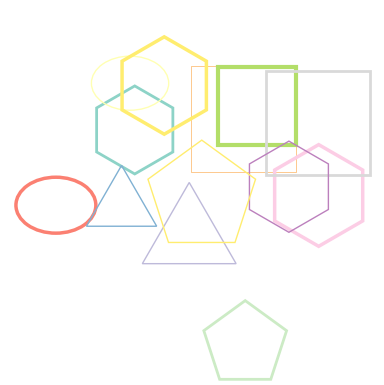[{"shape": "hexagon", "thickness": 2, "radius": 0.57, "center": [0.35, 0.662]}, {"shape": "oval", "thickness": 1, "radius": 0.5, "center": [0.338, 0.784]}, {"shape": "triangle", "thickness": 1, "radius": 0.7, "center": [0.491, 0.385]}, {"shape": "oval", "thickness": 2.5, "radius": 0.52, "center": [0.145, 0.467]}, {"shape": "triangle", "thickness": 1, "radius": 0.53, "center": [0.316, 0.465]}, {"shape": "square", "thickness": 0.5, "radius": 0.68, "center": [0.632, 0.691]}, {"shape": "square", "thickness": 3, "radius": 0.5, "center": [0.667, 0.725]}, {"shape": "hexagon", "thickness": 2.5, "radius": 0.66, "center": [0.828, 0.492]}, {"shape": "square", "thickness": 2, "radius": 0.68, "center": [0.826, 0.681]}, {"shape": "hexagon", "thickness": 1, "radius": 0.59, "center": [0.75, 0.515]}, {"shape": "pentagon", "thickness": 2, "radius": 0.57, "center": [0.637, 0.106]}, {"shape": "hexagon", "thickness": 2.5, "radius": 0.63, "center": [0.427, 0.778]}, {"shape": "pentagon", "thickness": 1, "radius": 0.73, "center": [0.524, 0.489]}]